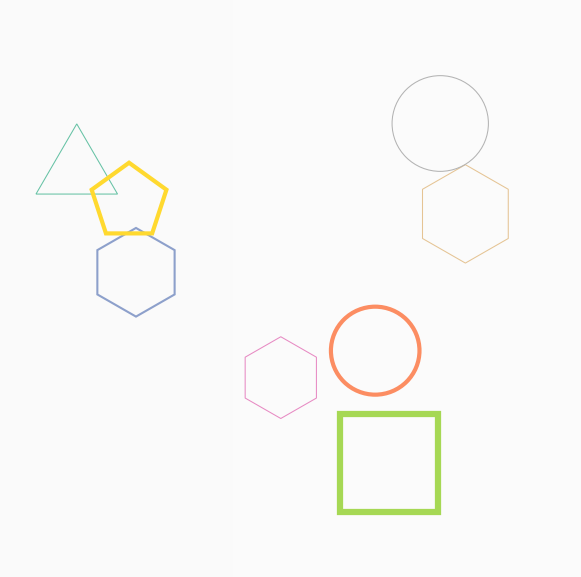[{"shape": "triangle", "thickness": 0.5, "radius": 0.4, "center": [0.132, 0.704]}, {"shape": "circle", "thickness": 2, "radius": 0.38, "center": [0.646, 0.392]}, {"shape": "hexagon", "thickness": 1, "radius": 0.38, "center": [0.234, 0.528]}, {"shape": "hexagon", "thickness": 0.5, "radius": 0.35, "center": [0.483, 0.345]}, {"shape": "square", "thickness": 3, "radius": 0.42, "center": [0.669, 0.197]}, {"shape": "pentagon", "thickness": 2, "radius": 0.34, "center": [0.222, 0.65]}, {"shape": "hexagon", "thickness": 0.5, "radius": 0.43, "center": [0.801, 0.629]}, {"shape": "circle", "thickness": 0.5, "radius": 0.41, "center": [0.757, 0.785]}]